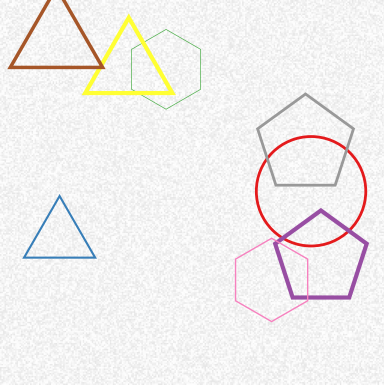[{"shape": "circle", "thickness": 2, "radius": 0.71, "center": [0.808, 0.503]}, {"shape": "triangle", "thickness": 1.5, "radius": 0.53, "center": [0.155, 0.384]}, {"shape": "hexagon", "thickness": 0.5, "radius": 0.52, "center": [0.431, 0.82]}, {"shape": "pentagon", "thickness": 3, "radius": 0.62, "center": [0.834, 0.328]}, {"shape": "triangle", "thickness": 3, "radius": 0.65, "center": [0.335, 0.824]}, {"shape": "triangle", "thickness": 2.5, "radius": 0.69, "center": [0.147, 0.894]}, {"shape": "hexagon", "thickness": 1, "radius": 0.54, "center": [0.705, 0.273]}, {"shape": "pentagon", "thickness": 2, "radius": 0.65, "center": [0.794, 0.625]}]